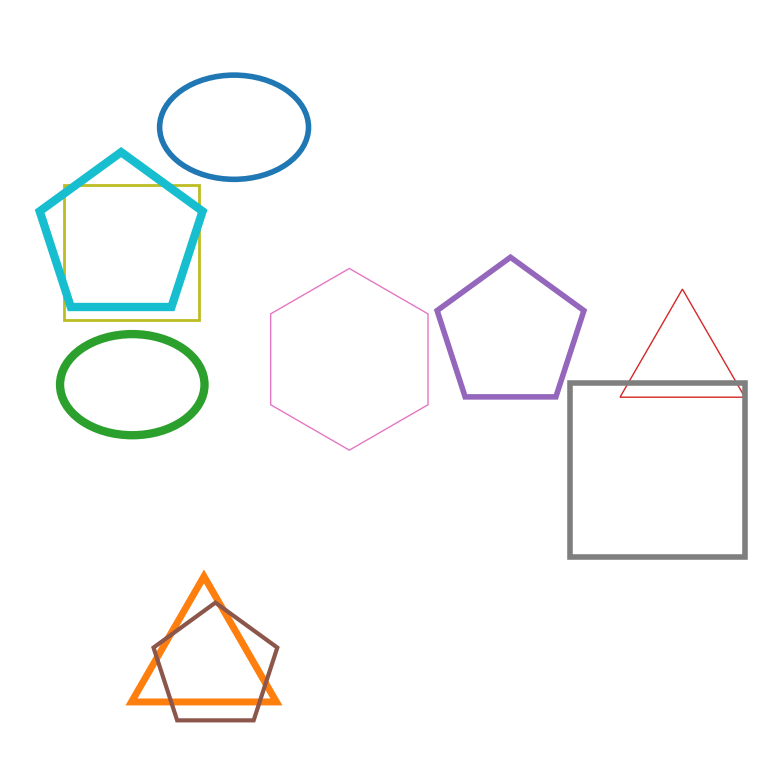[{"shape": "oval", "thickness": 2, "radius": 0.48, "center": [0.304, 0.835]}, {"shape": "triangle", "thickness": 2.5, "radius": 0.54, "center": [0.265, 0.143]}, {"shape": "oval", "thickness": 3, "radius": 0.47, "center": [0.172, 0.5]}, {"shape": "triangle", "thickness": 0.5, "radius": 0.47, "center": [0.886, 0.531]}, {"shape": "pentagon", "thickness": 2, "radius": 0.5, "center": [0.663, 0.566]}, {"shape": "pentagon", "thickness": 1.5, "radius": 0.42, "center": [0.28, 0.133]}, {"shape": "hexagon", "thickness": 0.5, "radius": 0.59, "center": [0.454, 0.533]}, {"shape": "square", "thickness": 2, "radius": 0.56, "center": [0.854, 0.39]}, {"shape": "square", "thickness": 1, "radius": 0.44, "center": [0.171, 0.672]}, {"shape": "pentagon", "thickness": 3, "radius": 0.56, "center": [0.157, 0.691]}]